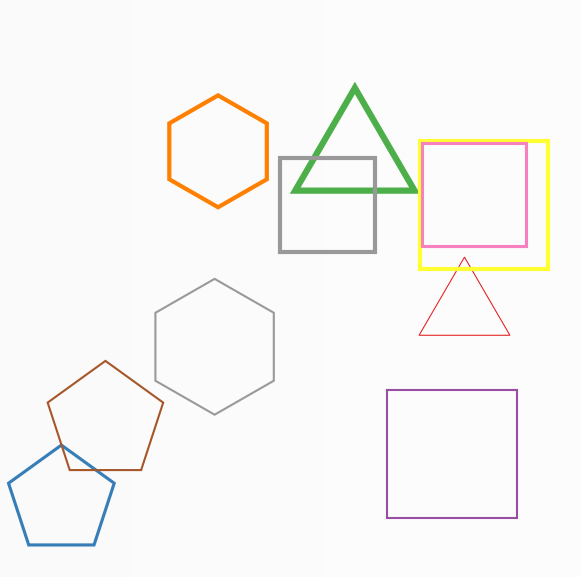[{"shape": "triangle", "thickness": 0.5, "radius": 0.45, "center": [0.799, 0.464]}, {"shape": "pentagon", "thickness": 1.5, "radius": 0.48, "center": [0.106, 0.133]}, {"shape": "triangle", "thickness": 3, "radius": 0.59, "center": [0.611, 0.728]}, {"shape": "square", "thickness": 1, "radius": 0.56, "center": [0.778, 0.213]}, {"shape": "hexagon", "thickness": 2, "radius": 0.48, "center": [0.375, 0.737]}, {"shape": "square", "thickness": 2, "radius": 0.55, "center": [0.833, 0.644]}, {"shape": "pentagon", "thickness": 1, "radius": 0.52, "center": [0.181, 0.27]}, {"shape": "square", "thickness": 1.5, "radius": 0.45, "center": [0.816, 0.662]}, {"shape": "square", "thickness": 2, "radius": 0.41, "center": [0.563, 0.645]}, {"shape": "hexagon", "thickness": 1, "radius": 0.59, "center": [0.369, 0.399]}]